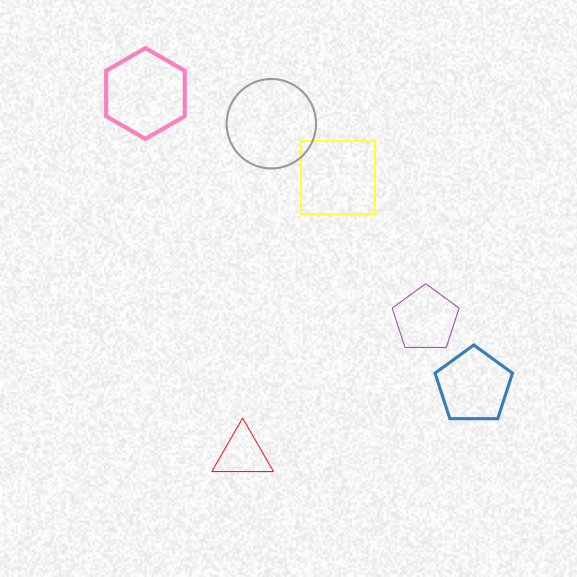[{"shape": "triangle", "thickness": 0.5, "radius": 0.31, "center": [0.42, 0.213]}, {"shape": "pentagon", "thickness": 1.5, "radius": 0.35, "center": [0.82, 0.331]}, {"shape": "pentagon", "thickness": 0.5, "radius": 0.3, "center": [0.737, 0.447]}, {"shape": "square", "thickness": 1, "radius": 0.32, "center": [0.585, 0.692]}, {"shape": "hexagon", "thickness": 2, "radius": 0.39, "center": [0.252, 0.837]}, {"shape": "circle", "thickness": 1, "radius": 0.39, "center": [0.47, 0.785]}]